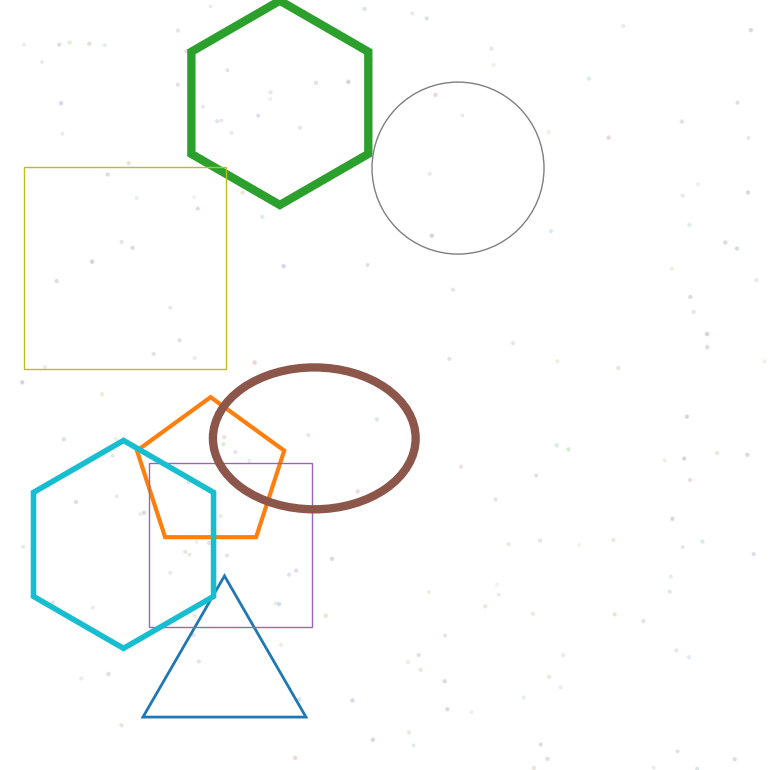[{"shape": "triangle", "thickness": 1, "radius": 0.61, "center": [0.292, 0.13]}, {"shape": "pentagon", "thickness": 1.5, "radius": 0.5, "center": [0.274, 0.384]}, {"shape": "hexagon", "thickness": 3, "radius": 0.66, "center": [0.363, 0.866]}, {"shape": "square", "thickness": 0.5, "radius": 0.53, "center": [0.299, 0.292]}, {"shape": "oval", "thickness": 3, "radius": 0.66, "center": [0.408, 0.431]}, {"shape": "circle", "thickness": 0.5, "radius": 0.56, "center": [0.595, 0.782]}, {"shape": "square", "thickness": 0.5, "radius": 0.66, "center": [0.162, 0.652]}, {"shape": "hexagon", "thickness": 2, "radius": 0.68, "center": [0.16, 0.293]}]